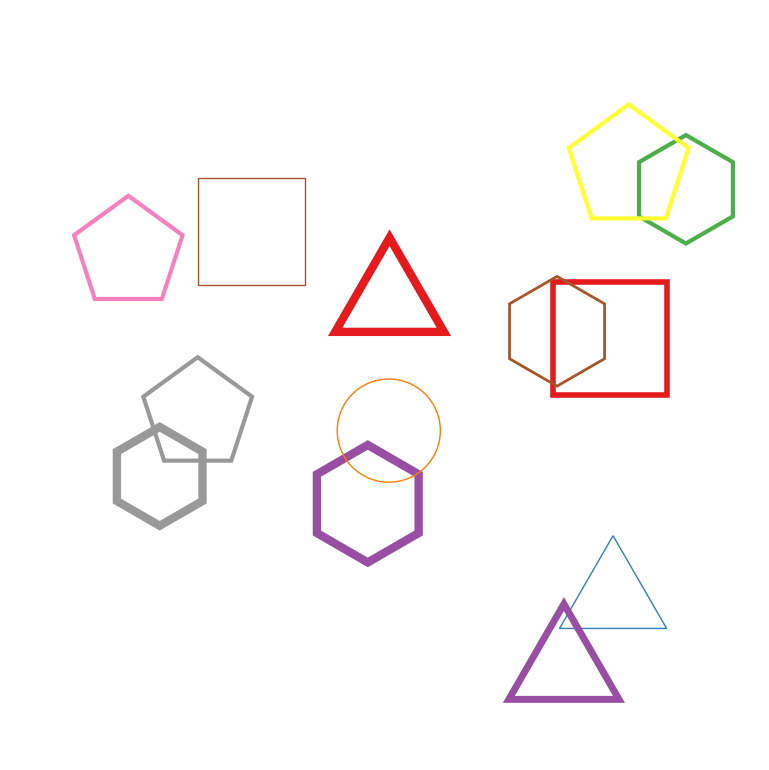[{"shape": "triangle", "thickness": 3, "radius": 0.41, "center": [0.506, 0.61]}, {"shape": "square", "thickness": 2, "radius": 0.37, "center": [0.792, 0.56]}, {"shape": "triangle", "thickness": 0.5, "radius": 0.4, "center": [0.796, 0.224]}, {"shape": "hexagon", "thickness": 1.5, "radius": 0.35, "center": [0.891, 0.754]}, {"shape": "hexagon", "thickness": 3, "radius": 0.38, "center": [0.478, 0.346]}, {"shape": "triangle", "thickness": 2.5, "radius": 0.41, "center": [0.732, 0.133]}, {"shape": "circle", "thickness": 0.5, "radius": 0.33, "center": [0.505, 0.441]}, {"shape": "pentagon", "thickness": 1.5, "radius": 0.41, "center": [0.816, 0.783]}, {"shape": "hexagon", "thickness": 1, "radius": 0.36, "center": [0.723, 0.57]}, {"shape": "square", "thickness": 0.5, "radius": 0.35, "center": [0.327, 0.699]}, {"shape": "pentagon", "thickness": 1.5, "radius": 0.37, "center": [0.167, 0.672]}, {"shape": "pentagon", "thickness": 1.5, "radius": 0.37, "center": [0.257, 0.462]}, {"shape": "hexagon", "thickness": 3, "radius": 0.32, "center": [0.207, 0.381]}]